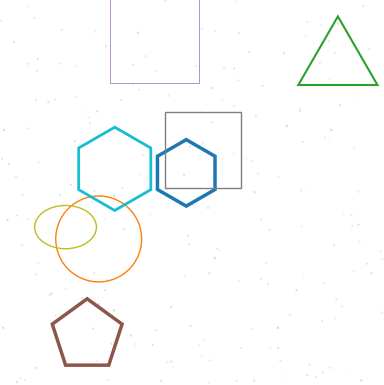[{"shape": "hexagon", "thickness": 2.5, "radius": 0.43, "center": [0.484, 0.551]}, {"shape": "circle", "thickness": 1, "radius": 0.56, "center": [0.256, 0.379]}, {"shape": "triangle", "thickness": 1.5, "radius": 0.59, "center": [0.878, 0.839]}, {"shape": "square", "thickness": 0.5, "radius": 0.58, "center": [0.402, 0.899]}, {"shape": "pentagon", "thickness": 2.5, "radius": 0.48, "center": [0.226, 0.129]}, {"shape": "square", "thickness": 1, "radius": 0.49, "center": [0.526, 0.61]}, {"shape": "oval", "thickness": 1, "radius": 0.4, "center": [0.17, 0.41]}, {"shape": "hexagon", "thickness": 2, "radius": 0.54, "center": [0.298, 0.561]}]